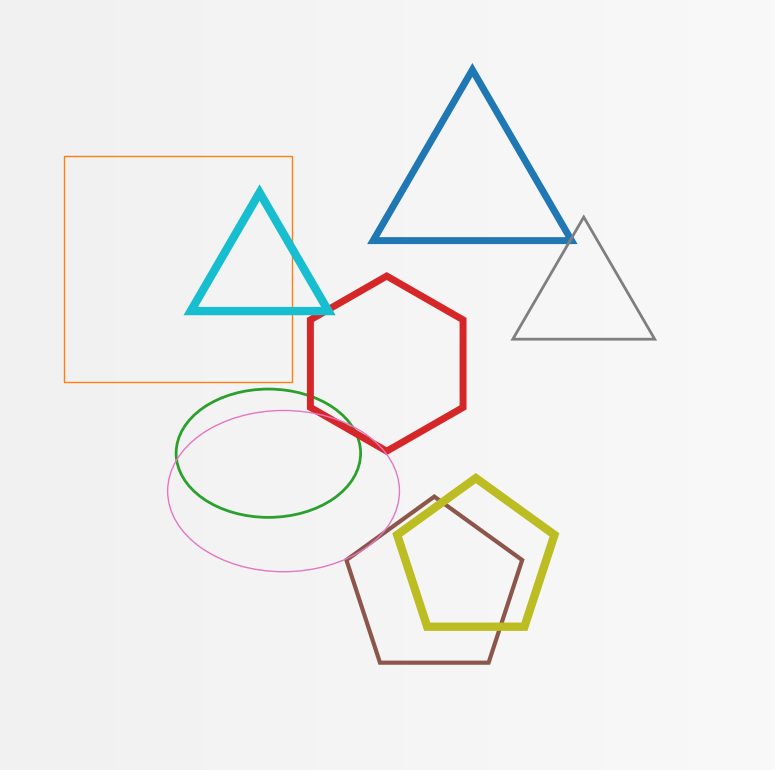[{"shape": "triangle", "thickness": 2.5, "radius": 0.74, "center": [0.61, 0.761]}, {"shape": "square", "thickness": 0.5, "radius": 0.74, "center": [0.23, 0.651]}, {"shape": "oval", "thickness": 1, "radius": 0.6, "center": [0.346, 0.411]}, {"shape": "hexagon", "thickness": 2.5, "radius": 0.57, "center": [0.499, 0.528]}, {"shape": "pentagon", "thickness": 1.5, "radius": 0.6, "center": [0.56, 0.236]}, {"shape": "oval", "thickness": 0.5, "radius": 0.75, "center": [0.366, 0.362]}, {"shape": "triangle", "thickness": 1, "radius": 0.53, "center": [0.753, 0.612]}, {"shape": "pentagon", "thickness": 3, "radius": 0.53, "center": [0.614, 0.272]}, {"shape": "triangle", "thickness": 3, "radius": 0.51, "center": [0.335, 0.647]}]